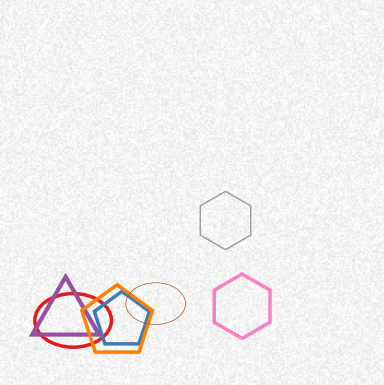[{"shape": "oval", "thickness": 2.5, "radius": 0.5, "center": [0.19, 0.168]}, {"shape": "pentagon", "thickness": 2.5, "radius": 0.38, "center": [0.317, 0.168]}, {"shape": "triangle", "thickness": 3, "radius": 0.5, "center": [0.17, 0.181]}, {"shape": "pentagon", "thickness": 2.5, "radius": 0.48, "center": [0.304, 0.164]}, {"shape": "oval", "thickness": 0.5, "radius": 0.39, "center": [0.404, 0.211]}, {"shape": "hexagon", "thickness": 2.5, "radius": 0.42, "center": [0.629, 0.205]}, {"shape": "hexagon", "thickness": 1, "radius": 0.38, "center": [0.586, 0.427]}]